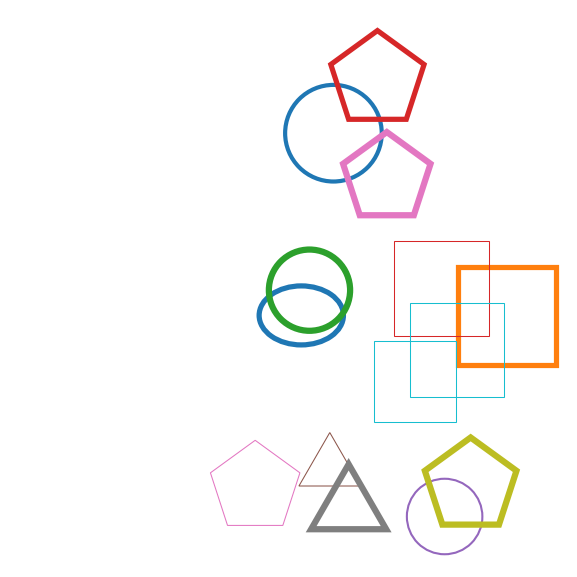[{"shape": "circle", "thickness": 2, "radius": 0.42, "center": [0.577, 0.768]}, {"shape": "oval", "thickness": 2.5, "radius": 0.36, "center": [0.522, 0.453]}, {"shape": "square", "thickness": 2.5, "radius": 0.43, "center": [0.878, 0.452]}, {"shape": "circle", "thickness": 3, "radius": 0.35, "center": [0.536, 0.497]}, {"shape": "square", "thickness": 0.5, "radius": 0.41, "center": [0.765, 0.5]}, {"shape": "pentagon", "thickness": 2.5, "radius": 0.42, "center": [0.654, 0.861]}, {"shape": "circle", "thickness": 1, "radius": 0.33, "center": [0.77, 0.105]}, {"shape": "triangle", "thickness": 0.5, "radius": 0.31, "center": [0.571, 0.188]}, {"shape": "pentagon", "thickness": 0.5, "radius": 0.41, "center": [0.442, 0.155]}, {"shape": "pentagon", "thickness": 3, "radius": 0.4, "center": [0.67, 0.691]}, {"shape": "triangle", "thickness": 3, "radius": 0.38, "center": [0.604, 0.12]}, {"shape": "pentagon", "thickness": 3, "radius": 0.42, "center": [0.815, 0.158]}, {"shape": "square", "thickness": 0.5, "radius": 0.35, "center": [0.718, 0.338]}, {"shape": "square", "thickness": 0.5, "radius": 0.41, "center": [0.791, 0.394]}]